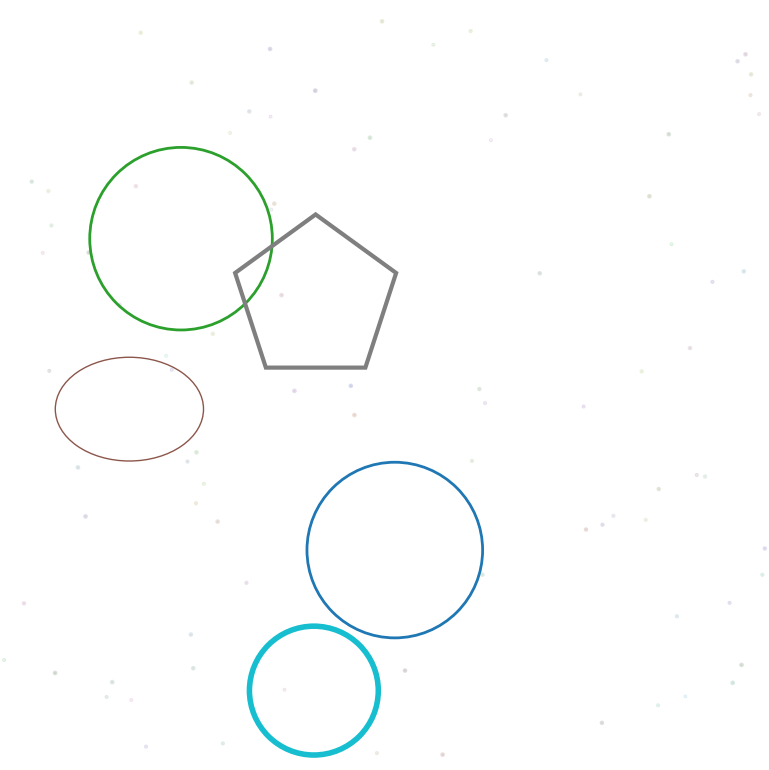[{"shape": "circle", "thickness": 1, "radius": 0.57, "center": [0.513, 0.286]}, {"shape": "circle", "thickness": 1, "radius": 0.59, "center": [0.235, 0.69]}, {"shape": "oval", "thickness": 0.5, "radius": 0.48, "center": [0.168, 0.469]}, {"shape": "pentagon", "thickness": 1.5, "radius": 0.55, "center": [0.41, 0.612]}, {"shape": "circle", "thickness": 2, "radius": 0.42, "center": [0.408, 0.103]}]